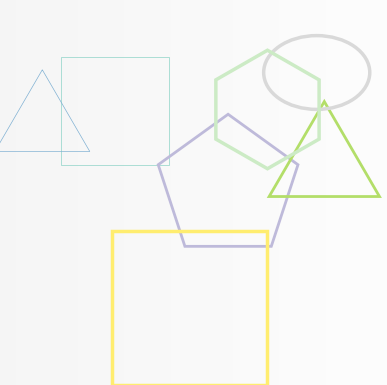[{"shape": "square", "thickness": 0.5, "radius": 0.7, "center": [0.296, 0.711]}, {"shape": "pentagon", "thickness": 2, "radius": 0.95, "center": [0.589, 0.514]}, {"shape": "triangle", "thickness": 0.5, "radius": 0.71, "center": [0.109, 0.677]}, {"shape": "triangle", "thickness": 2, "radius": 0.82, "center": [0.837, 0.572]}, {"shape": "oval", "thickness": 2.5, "radius": 0.68, "center": [0.817, 0.812]}, {"shape": "hexagon", "thickness": 2.5, "radius": 0.77, "center": [0.69, 0.716]}, {"shape": "square", "thickness": 2.5, "radius": 1.0, "center": [0.488, 0.2]}]